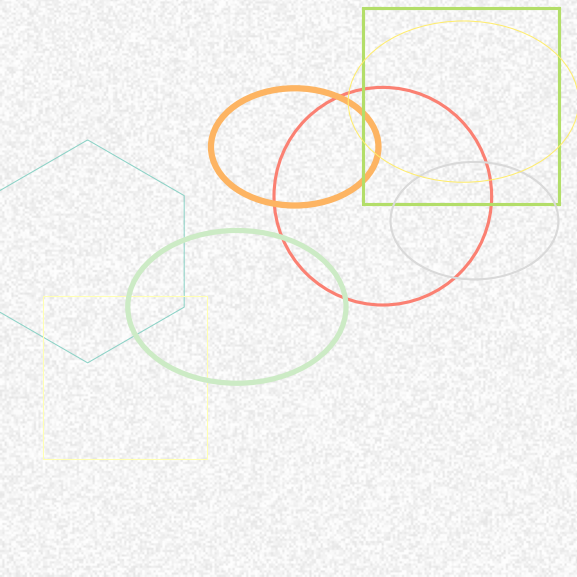[{"shape": "hexagon", "thickness": 0.5, "radius": 0.97, "center": [0.152, 0.564]}, {"shape": "square", "thickness": 0.5, "radius": 0.71, "center": [0.216, 0.345]}, {"shape": "circle", "thickness": 1.5, "radius": 0.94, "center": [0.663, 0.659]}, {"shape": "oval", "thickness": 3, "radius": 0.73, "center": [0.51, 0.745]}, {"shape": "square", "thickness": 1.5, "radius": 0.85, "center": [0.798, 0.816]}, {"shape": "oval", "thickness": 1, "radius": 0.73, "center": [0.822, 0.617]}, {"shape": "oval", "thickness": 2.5, "radius": 0.94, "center": [0.41, 0.468]}, {"shape": "oval", "thickness": 0.5, "radius": 1.0, "center": [0.802, 0.823]}]